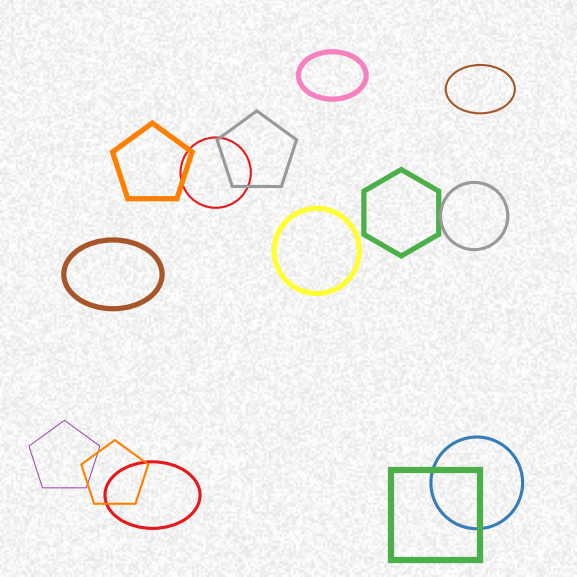[{"shape": "circle", "thickness": 1, "radius": 0.3, "center": [0.373, 0.7]}, {"shape": "oval", "thickness": 1.5, "radius": 0.41, "center": [0.264, 0.142]}, {"shape": "circle", "thickness": 1.5, "radius": 0.4, "center": [0.826, 0.163]}, {"shape": "hexagon", "thickness": 2.5, "radius": 0.37, "center": [0.695, 0.631]}, {"shape": "square", "thickness": 3, "radius": 0.39, "center": [0.754, 0.107]}, {"shape": "pentagon", "thickness": 0.5, "radius": 0.32, "center": [0.112, 0.207]}, {"shape": "pentagon", "thickness": 2.5, "radius": 0.36, "center": [0.264, 0.714]}, {"shape": "pentagon", "thickness": 1, "radius": 0.3, "center": [0.199, 0.176]}, {"shape": "circle", "thickness": 2.5, "radius": 0.37, "center": [0.549, 0.565]}, {"shape": "oval", "thickness": 1, "radius": 0.3, "center": [0.832, 0.845]}, {"shape": "oval", "thickness": 2.5, "radius": 0.43, "center": [0.196, 0.524]}, {"shape": "oval", "thickness": 2.5, "radius": 0.29, "center": [0.575, 0.868]}, {"shape": "circle", "thickness": 1.5, "radius": 0.29, "center": [0.821, 0.625]}, {"shape": "pentagon", "thickness": 1.5, "radius": 0.36, "center": [0.445, 0.735]}]